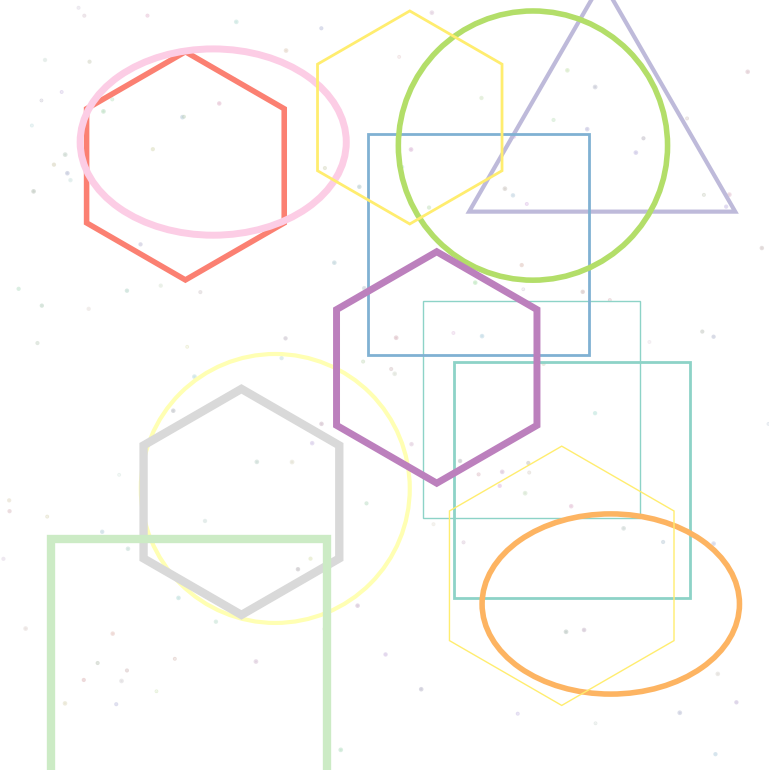[{"shape": "square", "thickness": 1, "radius": 0.77, "center": [0.743, 0.377]}, {"shape": "square", "thickness": 0.5, "radius": 0.7, "center": [0.69, 0.468]}, {"shape": "circle", "thickness": 1.5, "radius": 0.87, "center": [0.358, 0.366]}, {"shape": "triangle", "thickness": 1.5, "radius": 1.0, "center": [0.782, 0.825]}, {"shape": "hexagon", "thickness": 2, "radius": 0.74, "center": [0.241, 0.785]}, {"shape": "square", "thickness": 1, "radius": 0.72, "center": [0.622, 0.683]}, {"shape": "oval", "thickness": 2, "radius": 0.84, "center": [0.793, 0.216]}, {"shape": "circle", "thickness": 2, "radius": 0.87, "center": [0.692, 0.811]}, {"shape": "oval", "thickness": 2.5, "radius": 0.86, "center": [0.277, 0.816]}, {"shape": "hexagon", "thickness": 3, "radius": 0.73, "center": [0.314, 0.348]}, {"shape": "hexagon", "thickness": 2.5, "radius": 0.75, "center": [0.567, 0.523]}, {"shape": "square", "thickness": 3, "radius": 0.9, "center": [0.246, 0.121]}, {"shape": "hexagon", "thickness": 0.5, "radius": 0.84, "center": [0.73, 0.252]}, {"shape": "hexagon", "thickness": 1, "radius": 0.69, "center": [0.532, 0.847]}]